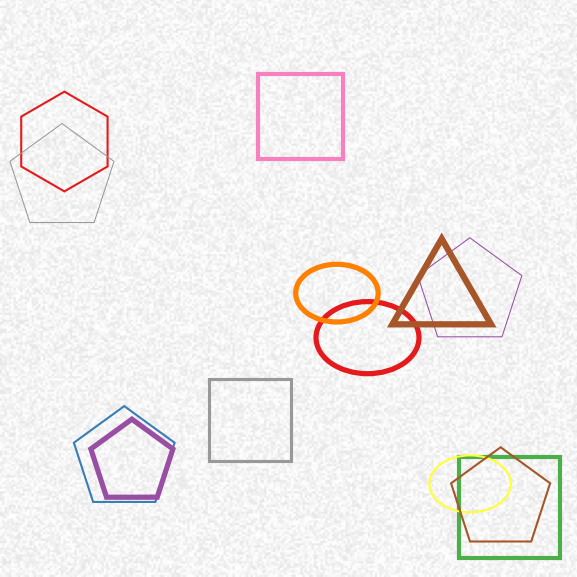[{"shape": "oval", "thickness": 2.5, "radius": 0.45, "center": [0.636, 0.414]}, {"shape": "hexagon", "thickness": 1, "radius": 0.43, "center": [0.112, 0.754]}, {"shape": "pentagon", "thickness": 1, "radius": 0.46, "center": [0.215, 0.204]}, {"shape": "square", "thickness": 2, "radius": 0.44, "center": [0.883, 0.121]}, {"shape": "pentagon", "thickness": 0.5, "radius": 0.47, "center": [0.814, 0.493]}, {"shape": "pentagon", "thickness": 2.5, "radius": 0.37, "center": [0.228, 0.199]}, {"shape": "oval", "thickness": 2.5, "radius": 0.36, "center": [0.583, 0.492]}, {"shape": "oval", "thickness": 1, "radius": 0.35, "center": [0.814, 0.161]}, {"shape": "pentagon", "thickness": 1, "radius": 0.45, "center": [0.867, 0.134]}, {"shape": "triangle", "thickness": 3, "radius": 0.49, "center": [0.765, 0.487]}, {"shape": "square", "thickness": 2, "radius": 0.37, "center": [0.52, 0.797]}, {"shape": "pentagon", "thickness": 0.5, "radius": 0.47, "center": [0.107, 0.69]}, {"shape": "square", "thickness": 1.5, "radius": 0.36, "center": [0.433, 0.272]}]